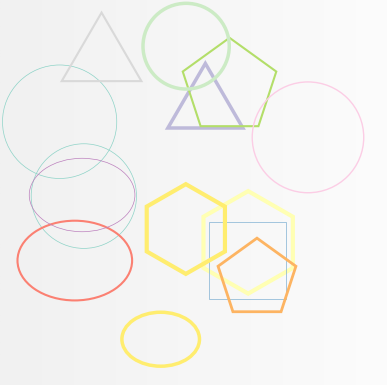[{"shape": "circle", "thickness": 0.5, "radius": 0.68, "center": [0.216, 0.491]}, {"shape": "circle", "thickness": 0.5, "radius": 0.74, "center": [0.154, 0.684]}, {"shape": "hexagon", "thickness": 3, "radius": 0.67, "center": [0.64, 0.37]}, {"shape": "triangle", "thickness": 2.5, "radius": 0.56, "center": [0.53, 0.723]}, {"shape": "oval", "thickness": 1.5, "radius": 0.74, "center": [0.193, 0.323]}, {"shape": "square", "thickness": 0.5, "radius": 0.5, "center": [0.639, 0.323]}, {"shape": "pentagon", "thickness": 2, "radius": 0.53, "center": [0.663, 0.276]}, {"shape": "pentagon", "thickness": 1.5, "radius": 0.63, "center": [0.592, 0.775]}, {"shape": "circle", "thickness": 1, "radius": 0.72, "center": [0.795, 0.643]}, {"shape": "triangle", "thickness": 1.5, "radius": 0.59, "center": [0.262, 0.849]}, {"shape": "oval", "thickness": 0.5, "radius": 0.68, "center": [0.212, 0.493]}, {"shape": "circle", "thickness": 2.5, "radius": 0.56, "center": [0.48, 0.88]}, {"shape": "hexagon", "thickness": 3, "radius": 0.58, "center": [0.48, 0.405]}, {"shape": "oval", "thickness": 2.5, "radius": 0.5, "center": [0.415, 0.119]}]